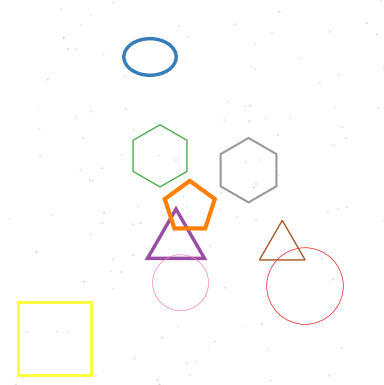[{"shape": "circle", "thickness": 0.5, "radius": 0.5, "center": [0.792, 0.257]}, {"shape": "oval", "thickness": 2.5, "radius": 0.34, "center": [0.39, 0.852]}, {"shape": "hexagon", "thickness": 1, "radius": 0.4, "center": [0.416, 0.595]}, {"shape": "triangle", "thickness": 2.5, "radius": 0.43, "center": [0.457, 0.372]}, {"shape": "pentagon", "thickness": 3, "radius": 0.34, "center": [0.493, 0.462]}, {"shape": "square", "thickness": 2, "radius": 0.47, "center": [0.141, 0.121]}, {"shape": "triangle", "thickness": 1, "radius": 0.34, "center": [0.733, 0.359]}, {"shape": "circle", "thickness": 0.5, "radius": 0.36, "center": [0.469, 0.266]}, {"shape": "hexagon", "thickness": 1.5, "radius": 0.42, "center": [0.646, 0.558]}]